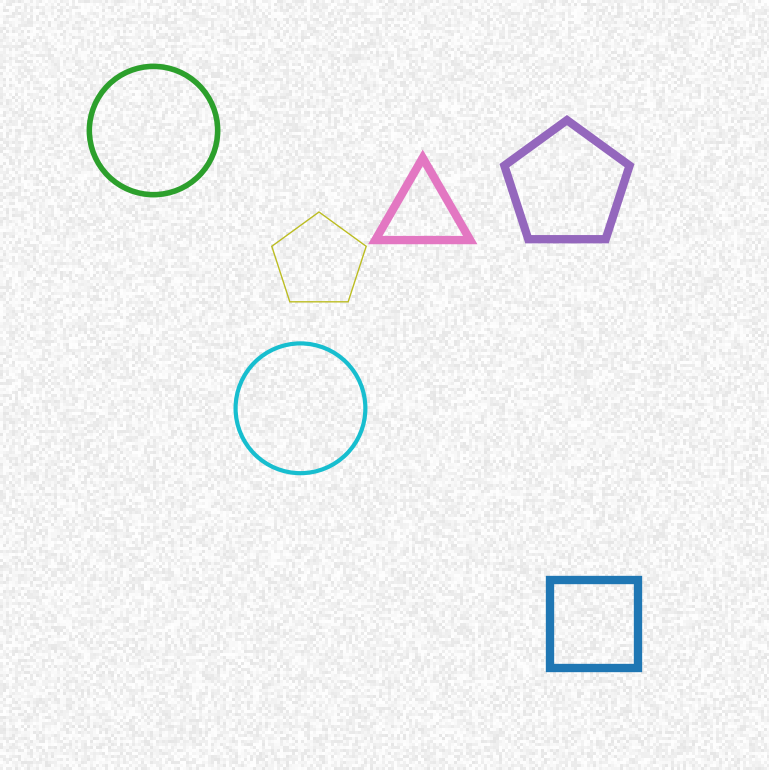[{"shape": "square", "thickness": 3, "radius": 0.29, "center": [0.771, 0.19]}, {"shape": "circle", "thickness": 2, "radius": 0.42, "center": [0.199, 0.83]}, {"shape": "pentagon", "thickness": 3, "radius": 0.43, "center": [0.736, 0.758]}, {"shape": "triangle", "thickness": 3, "radius": 0.36, "center": [0.549, 0.724]}, {"shape": "pentagon", "thickness": 0.5, "radius": 0.32, "center": [0.414, 0.66]}, {"shape": "circle", "thickness": 1.5, "radius": 0.42, "center": [0.39, 0.47]}]